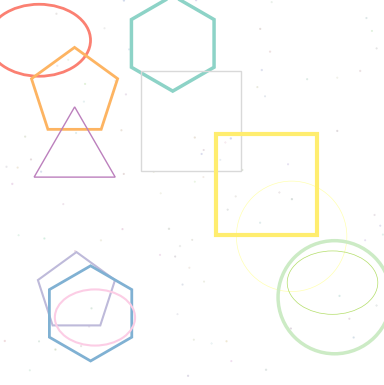[{"shape": "hexagon", "thickness": 2.5, "radius": 0.62, "center": [0.449, 0.887]}, {"shape": "circle", "thickness": 0.5, "radius": 0.72, "center": [0.757, 0.386]}, {"shape": "pentagon", "thickness": 1.5, "radius": 0.53, "center": [0.199, 0.24]}, {"shape": "oval", "thickness": 2, "radius": 0.67, "center": [0.102, 0.895]}, {"shape": "hexagon", "thickness": 2, "radius": 0.62, "center": [0.235, 0.186]}, {"shape": "pentagon", "thickness": 2, "radius": 0.59, "center": [0.194, 0.759]}, {"shape": "oval", "thickness": 0.5, "radius": 0.59, "center": [0.864, 0.266]}, {"shape": "oval", "thickness": 1.5, "radius": 0.52, "center": [0.247, 0.175]}, {"shape": "square", "thickness": 1, "radius": 0.65, "center": [0.496, 0.685]}, {"shape": "triangle", "thickness": 1, "radius": 0.61, "center": [0.194, 0.601]}, {"shape": "circle", "thickness": 2.5, "radius": 0.73, "center": [0.869, 0.228]}, {"shape": "square", "thickness": 3, "radius": 0.66, "center": [0.692, 0.522]}]